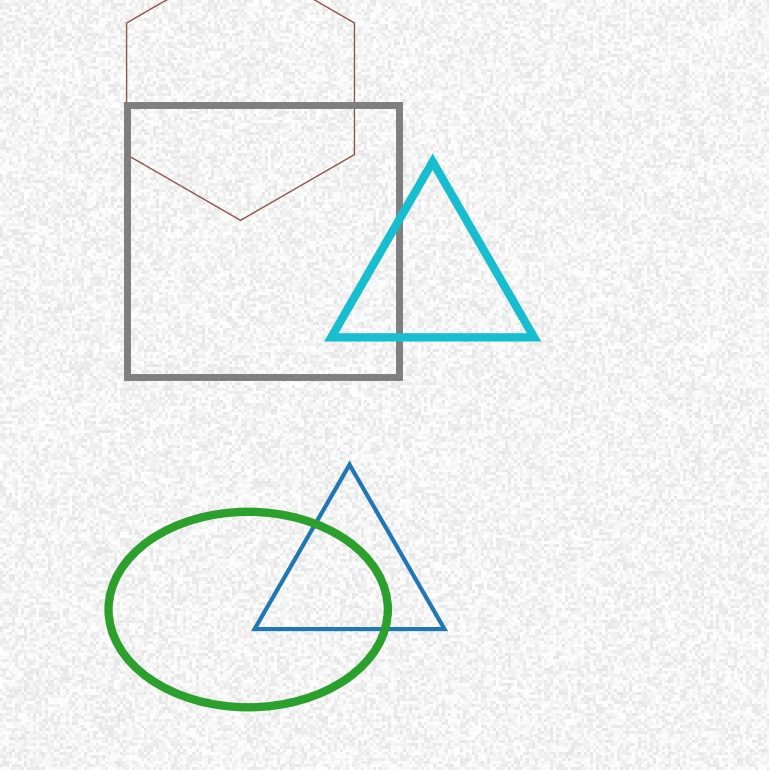[{"shape": "triangle", "thickness": 1.5, "radius": 0.71, "center": [0.454, 0.254]}, {"shape": "oval", "thickness": 3, "radius": 0.91, "center": [0.322, 0.208]}, {"shape": "hexagon", "thickness": 0.5, "radius": 0.85, "center": [0.312, 0.885]}, {"shape": "square", "thickness": 2.5, "radius": 0.88, "center": [0.341, 0.687]}, {"shape": "triangle", "thickness": 3, "radius": 0.76, "center": [0.562, 0.638]}]